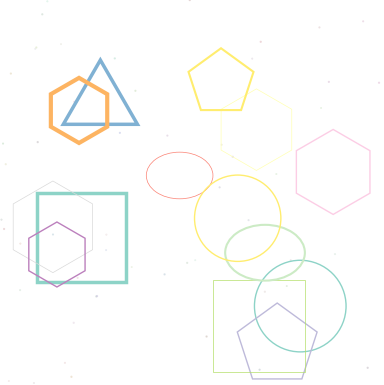[{"shape": "square", "thickness": 2.5, "radius": 0.58, "center": [0.211, 0.383]}, {"shape": "circle", "thickness": 1, "radius": 0.59, "center": [0.78, 0.205]}, {"shape": "hexagon", "thickness": 0.5, "radius": 0.53, "center": [0.666, 0.663]}, {"shape": "pentagon", "thickness": 1, "radius": 0.54, "center": [0.72, 0.104]}, {"shape": "oval", "thickness": 0.5, "radius": 0.43, "center": [0.467, 0.544]}, {"shape": "triangle", "thickness": 2.5, "radius": 0.56, "center": [0.261, 0.733]}, {"shape": "hexagon", "thickness": 3, "radius": 0.42, "center": [0.205, 0.713]}, {"shape": "square", "thickness": 0.5, "radius": 0.6, "center": [0.674, 0.153]}, {"shape": "hexagon", "thickness": 1, "radius": 0.55, "center": [0.865, 0.553]}, {"shape": "hexagon", "thickness": 0.5, "radius": 0.6, "center": [0.137, 0.411]}, {"shape": "hexagon", "thickness": 1, "radius": 0.42, "center": [0.148, 0.339]}, {"shape": "oval", "thickness": 1.5, "radius": 0.52, "center": [0.688, 0.344]}, {"shape": "pentagon", "thickness": 1.5, "radius": 0.44, "center": [0.574, 0.786]}, {"shape": "circle", "thickness": 1, "radius": 0.56, "center": [0.617, 0.433]}]